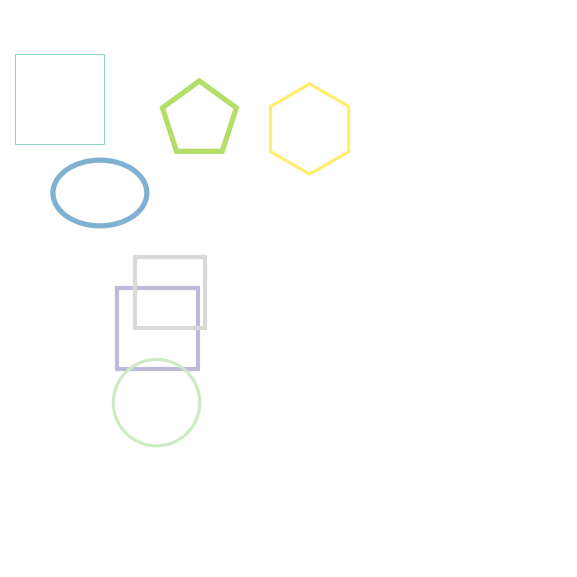[{"shape": "square", "thickness": 0.5, "radius": 0.39, "center": [0.103, 0.828]}, {"shape": "square", "thickness": 2, "radius": 0.35, "center": [0.272, 0.43]}, {"shape": "oval", "thickness": 2.5, "radius": 0.41, "center": [0.173, 0.665]}, {"shape": "pentagon", "thickness": 2.5, "radius": 0.34, "center": [0.345, 0.792]}, {"shape": "square", "thickness": 2, "radius": 0.3, "center": [0.294, 0.493]}, {"shape": "circle", "thickness": 1.5, "radius": 0.37, "center": [0.271, 0.302]}, {"shape": "hexagon", "thickness": 1.5, "radius": 0.39, "center": [0.536, 0.776]}]